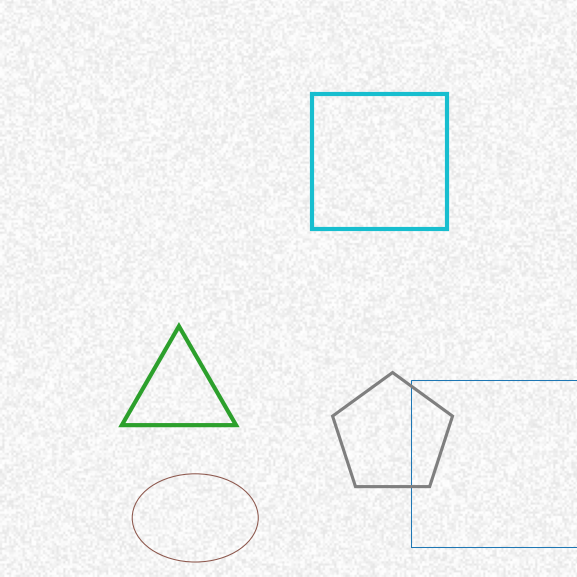[{"shape": "square", "thickness": 0.5, "radius": 0.73, "center": [0.857, 0.197]}, {"shape": "triangle", "thickness": 2, "radius": 0.57, "center": [0.31, 0.32]}, {"shape": "oval", "thickness": 0.5, "radius": 0.55, "center": [0.338, 0.102]}, {"shape": "pentagon", "thickness": 1.5, "radius": 0.55, "center": [0.68, 0.245]}, {"shape": "square", "thickness": 2, "radius": 0.58, "center": [0.657, 0.719]}]